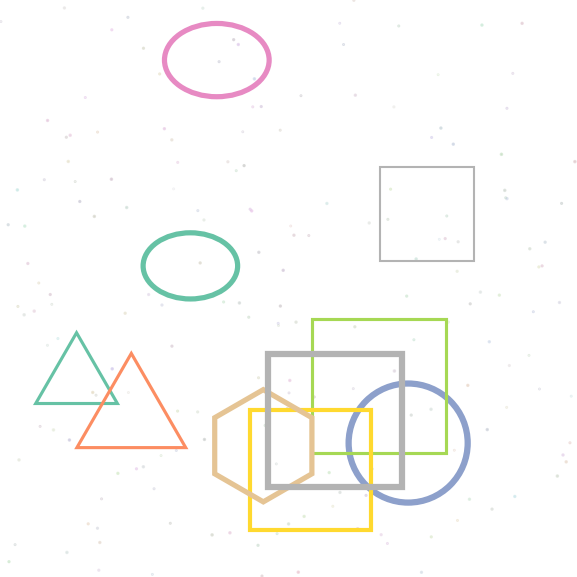[{"shape": "triangle", "thickness": 1.5, "radius": 0.41, "center": [0.133, 0.341]}, {"shape": "oval", "thickness": 2.5, "radius": 0.41, "center": [0.33, 0.539]}, {"shape": "triangle", "thickness": 1.5, "radius": 0.54, "center": [0.227, 0.278]}, {"shape": "circle", "thickness": 3, "radius": 0.52, "center": [0.707, 0.232]}, {"shape": "oval", "thickness": 2.5, "radius": 0.45, "center": [0.375, 0.895]}, {"shape": "square", "thickness": 1.5, "radius": 0.58, "center": [0.656, 0.331]}, {"shape": "square", "thickness": 2, "radius": 0.52, "center": [0.538, 0.186]}, {"shape": "hexagon", "thickness": 2.5, "radius": 0.49, "center": [0.456, 0.227]}, {"shape": "square", "thickness": 1, "radius": 0.41, "center": [0.739, 0.629]}, {"shape": "square", "thickness": 3, "radius": 0.58, "center": [0.58, 0.271]}]